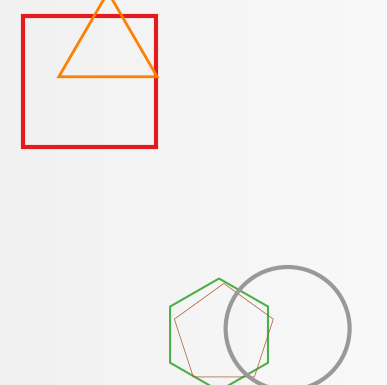[{"shape": "square", "thickness": 3, "radius": 0.85, "center": [0.231, 0.788]}, {"shape": "hexagon", "thickness": 1.5, "radius": 0.73, "center": [0.565, 0.131]}, {"shape": "triangle", "thickness": 2, "radius": 0.73, "center": [0.279, 0.874]}, {"shape": "pentagon", "thickness": 0.5, "radius": 0.67, "center": [0.578, 0.13]}, {"shape": "circle", "thickness": 3, "radius": 0.8, "center": [0.742, 0.146]}]